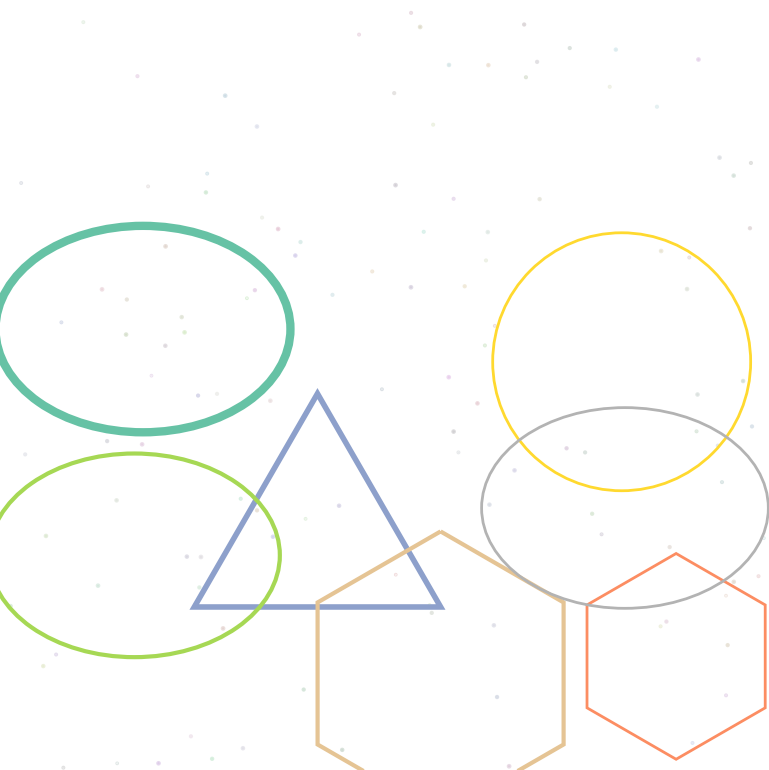[{"shape": "oval", "thickness": 3, "radius": 0.96, "center": [0.186, 0.573]}, {"shape": "hexagon", "thickness": 1, "radius": 0.67, "center": [0.878, 0.148]}, {"shape": "triangle", "thickness": 2, "radius": 0.92, "center": [0.412, 0.304]}, {"shape": "oval", "thickness": 1.5, "radius": 0.94, "center": [0.175, 0.279]}, {"shape": "circle", "thickness": 1, "radius": 0.84, "center": [0.807, 0.53]}, {"shape": "hexagon", "thickness": 1.5, "radius": 0.92, "center": [0.572, 0.125]}, {"shape": "oval", "thickness": 1, "radius": 0.93, "center": [0.812, 0.34]}]